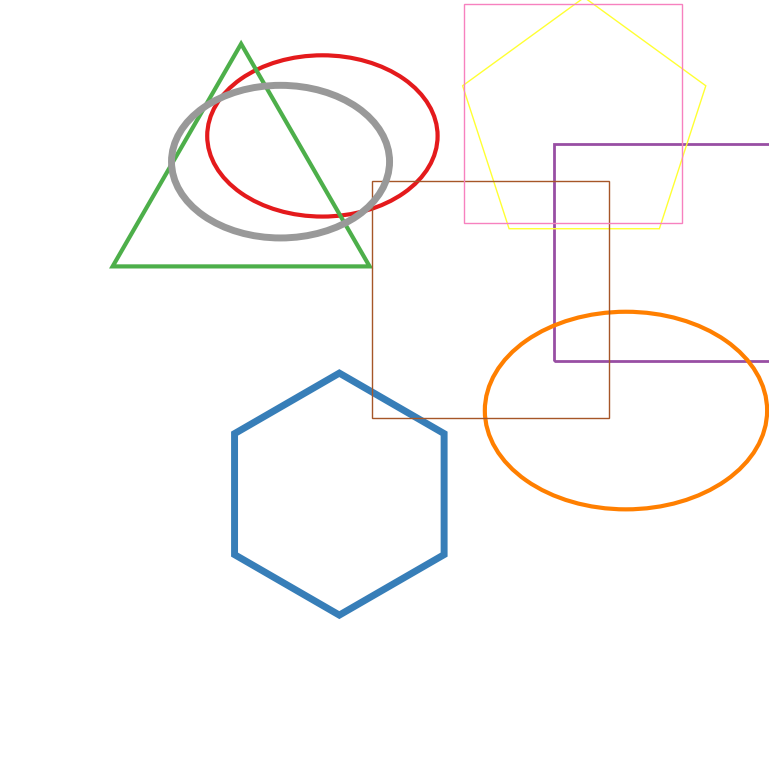[{"shape": "oval", "thickness": 1.5, "radius": 0.75, "center": [0.419, 0.823]}, {"shape": "hexagon", "thickness": 2.5, "radius": 0.79, "center": [0.441, 0.358]}, {"shape": "triangle", "thickness": 1.5, "radius": 0.96, "center": [0.313, 0.75]}, {"shape": "square", "thickness": 1, "radius": 0.7, "center": [0.86, 0.672]}, {"shape": "oval", "thickness": 1.5, "radius": 0.92, "center": [0.813, 0.467]}, {"shape": "pentagon", "thickness": 0.5, "radius": 0.83, "center": [0.759, 0.837]}, {"shape": "square", "thickness": 0.5, "radius": 0.77, "center": [0.637, 0.611]}, {"shape": "square", "thickness": 0.5, "radius": 0.71, "center": [0.744, 0.853]}, {"shape": "oval", "thickness": 2.5, "radius": 0.71, "center": [0.364, 0.79]}]